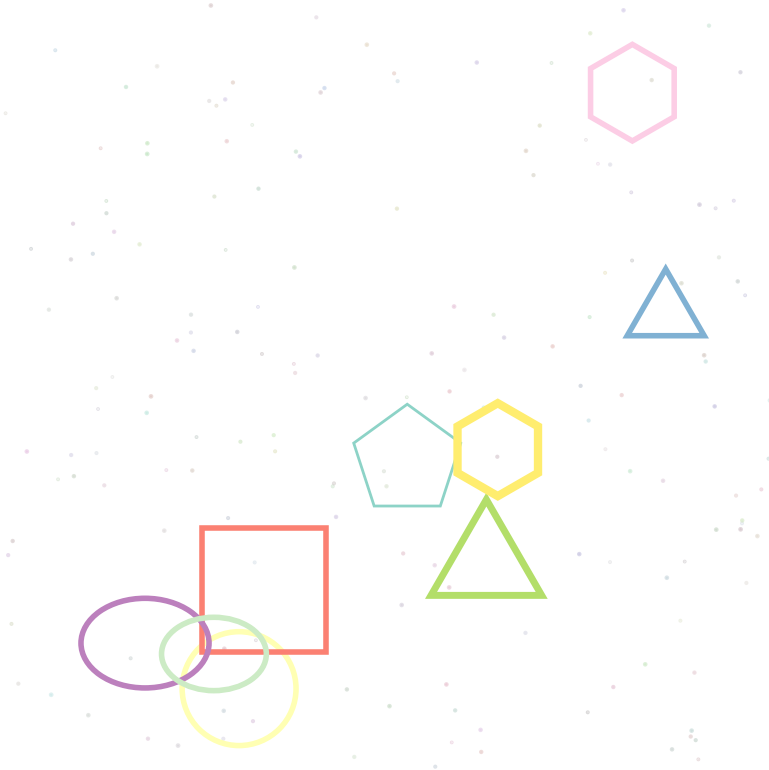[{"shape": "pentagon", "thickness": 1, "radius": 0.37, "center": [0.529, 0.402]}, {"shape": "circle", "thickness": 2, "radius": 0.37, "center": [0.311, 0.106]}, {"shape": "square", "thickness": 2, "radius": 0.4, "center": [0.343, 0.233]}, {"shape": "triangle", "thickness": 2, "radius": 0.29, "center": [0.865, 0.593]}, {"shape": "triangle", "thickness": 2.5, "radius": 0.41, "center": [0.632, 0.268]}, {"shape": "hexagon", "thickness": 2, "radius": 0.31, "center": [0.821, 0.88]}, {"shape": "oval", "thickness": 2, "radius": 0.42, "center": [0.188, 0.165]}, {"shape": "oval", "thickness": 2, "radius": 0.34, "center": [0.278, 0.151]}, {"shape": "hexagon", "thickness": 3, "radius": 0.3, "center": [0.646, 0.416]}]